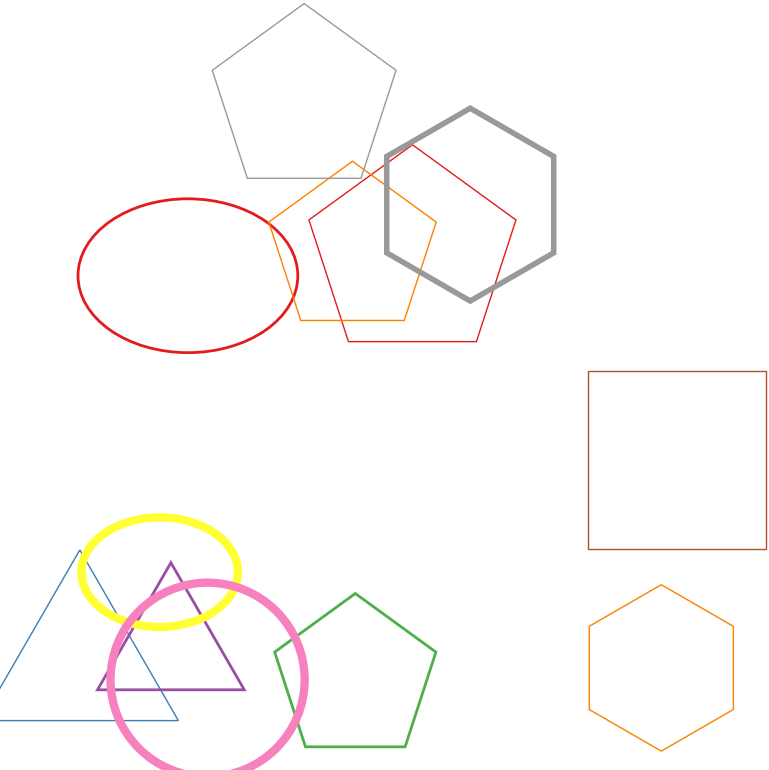[{"shape": "oval", "thickness": 1, "radius": 0.71, "center": [0.244, 0.642]}, {"shape": "pentagon", "thickness": 0.5, "radius": 0.71, "center": [0.536, 0.671]}, {"shape": "triangle", "thickness": 0.5, "radius": 0.74, "center": [0.104, 0.138]}, {"shape": "pentagon", "thickness": 1, "radius": 0.55, "center": [0.461, 0.119]}, {"shape": "triangle", "thickness": 1, "radius": 0.55, "center": [0.222, 0.159]}, {"shape": "pentagon", "thickness": 0.5, "radius": 0.57, "center": [0.458, 0.676]}, {"shape": "hexagon", "thickness": 0.5, "radius": 0.54, "center": [0.859, 0.133]}, {"shape": "oval", "thickness": 3, "radius": 0.51, "center": [0.207, 0.257]}, {"shape": "square", "thickness": 0.5, "radius": 0.58, "center": [0.88, 0.403]}, {"shape": "circle", "thickness": 3, "radius": 0.63, "center": [0.27, 0.117]}, {"shape": "hexagon", "thickness": 2, "radius": 0.63, "center": [0.611, 0.734]}, {"shape": "pentagon", "thickness": 0.5, "radius": 0.63, "center": [0.395, 0.87]}]